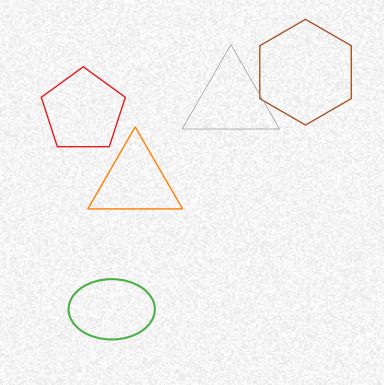[{"shape": "pentagon", "thickness": 1, "radius": 0.57, "center": [0.216, 0.712]}, {"shape": "oval", "thickness": 1.5, "radius": 0.56, "center": [0.29, 0.197]}, {"shape": "triangle", "thickness": 1, "radius": 0.71, "center": [0.351, 0.528]}, {"shape": "hexagon", "thickness": 1, "radius": 0.69, "center": [0.794, 0.813]}, {"shape": "triangle", "thickness": 0.5, "radius": 0.73, "center": [0.6, 0.738]}]